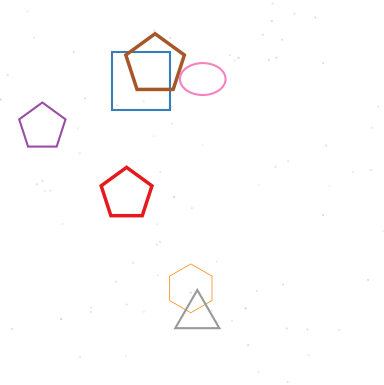[{"shape": "pentagon", "thickness": 2.5, "radius": 0.35, "center": [0.329, 0.496]}, {"shape": "square", "thickness": 1.5, "radius": 0.38, "center": [0.367, 0.79]}, {"shape": "pentagon", "thickness": 1.5, "radius": 0.32, "center": [0.11, 0.67]}, {"shape": "hexagon", "thickness": 0.5, "radius": 0.32, "center": [0.496, 0.251]}, {"shape": "pentagon", "thickness": 2.5, "radius": 0.4, "center": [0.403, 0.832]}, {"shape": "oval", "thickness": 1.5, "radius": 0.3, "center": [0.527, 0.795]}, {"shape": "triangle", "thickness": 1.5, "radius": 0.33, "center": [0.512, 0.181]}]